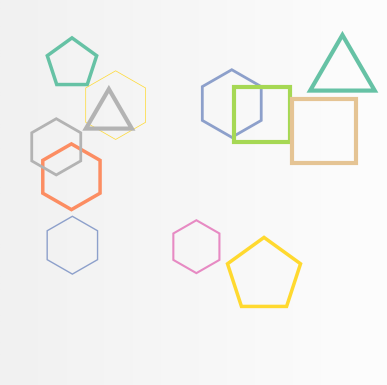[{"shape": "triangle", "thickness": 3, "radius": 0.48, "center": [0.884, 0.813]}, {"shape": "pentagon", "thickness": 2.5, "radius": 0.34, "center": [0.186, 0.835]}, {"shape": "hexagon", "thickness": 2.5, "radius": 0.43, "center": [0.184, 0.541]}, {"shape": "hexagon", "thickness": 2, "radius": 0.44, "center": [0.598, 0.731]}, {"shape": "hexagon", "thickness": 1, "radius": 0.38, "center": [0.187, 0.363]}, {"shape": "hexagon", "thickness": 1.5, "radius": 0.34, "center": [0.507, 0.359]}, {"shape": "square", "thickness": 3, "radius": 0.36, "center": [0.676, 0.702]}, {"shape": "pentagon", "thickness": 2.5, "radius": 0.5, "center": [0.681, 0.284]}, {"shape": "hexagon", "thickness": 0.5, "radius": 0.45, "center": [0.298, 0.727]}, {"shape": "square", "thickness": 3, "radius": 0.41, "center": [0.836, 0.659]}, {"shape": "hexagon", "thickness": 2, "radius": 0.37, "center": [0.145, 0.619]}, {"shape": "triangle", "thickness": 3, "radius": 0.34, "center": [0.281, 0.7]}]